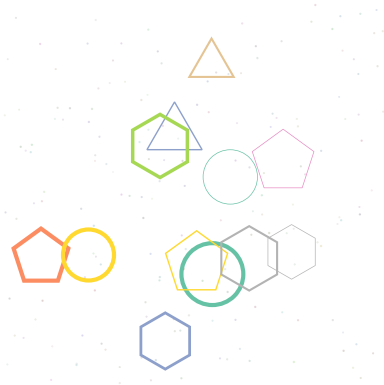[{"shape": "circle", "thickness": 0.5, "radius": 0.35, "center": [0.598, 0.54]}, {"shape": "circle", "thickness": 3, "radius": 0.4, "center": [0.552, 0.288]}, {"shape": "pentagon", "thickness": 3, "radius": 0.37, "center": [0.106, 0.331]}, {"shape": "triangle", "thickness": 1, "radius": 0.41, "center": [0.453, 0.653]}, {"shape": "hexagon", "thickness": 2, "radius": 0.37, "center": [0.429, 0.114]}, {"shape": "pentagon", "thickness": 0.5, "radius": 0.42, "center": [0.735, 0.58]}, {"shape": "hexagon", "thickness": 2.5, "radius": 0.41, "center": [0.416, 0.621]}, {"shape": "pentagon", "thickness": 1, "radius": 0.42, "center": [0.511, 0.316]}, {"shape": "circle", "thickness": 3, "radius": 0.33, "center": [0.23, 0.338]}, {"shape": "triangle", "thickness": 1.5, "radius": 0.33, "center": [0.549, 0.833]}, {"shape": "hexagon", "thickness": 1.5, "radius": 0.42, "center": [0.647, 0.329]}, {"shape": "hexagon", "thickness": 0.5, "radius": 0.35, "center": [0.757, 0.346]}]